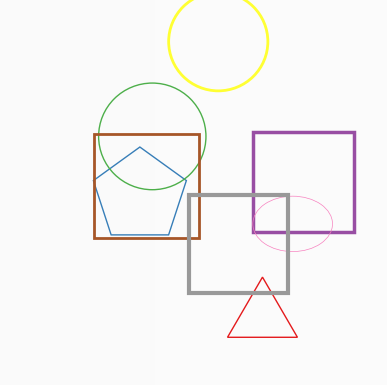[{"shape": "triangle", "thickness": 1, "radius": 0.52, "center": [0.677, 0.176]}, {"shape": "pentagon", "thickness": 1, "radius": 0.63, "center": [0.361, 0.492]}, {"shape": "circle", "thickness": 1, "radius": 0.69, "center": [0.393, 0.646]}, {"shape": "square", "thickness": 2.5, "radius": 0.65, "center": [0.783, 0.526]}, {"shape": "circle", "thickness": 2, "radius": 0.64, "center": [0.563, 0.892]}, {"shape": "square", "thickness": 2, "radius": 0.68, "center": [0.378, 0.517]}, {"shape": "oval", "thickness": 0.5, "radius": 0.51, "center": [0.755, 0.418]}, {"shape": "square", "thickness": 3, "radius": 0.63, "center": [0.616, 0.367]}]